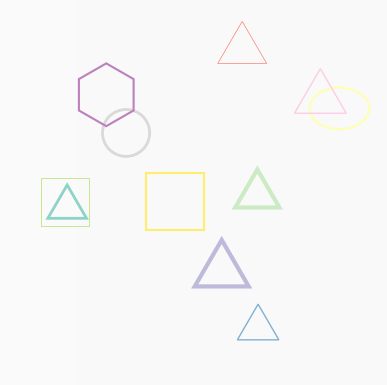[{"shape": "triangle", "thickness": 2, "radius": 0.29, "center": [0.173, 0.462]}, {"shape": "oval", "thickness": 1.5, "radius": 0.39, "center": [0.876, 0.718]}, {"shape": "triangle", "thickness": 3, "radius": 0.4, "center": [0.572, 0.296]}, {"shape": "triangle", "thickness": 0.5, "radius": 0.37, "center": [0.625, 0.871]}, {"shape": "triangle", "thickness": 1, "radius": 0.31, "center": [0.666, 0.148]}, {"shape": "square", "thickness": 0.5, "radius": 0.31, "center": [0.167, 0.476]}, {"shape": "triangle", "thickness": 1, "radius": 0.39, "center": [0.827, 0.744]}, {"shape": "circle", "thickness": 2, "radius": 0.3, "center": [0.325, 0.655]}, {"shape": "hexagon", "thickness": 1.5, "radius": 0.41, "center": [0.274, 0.754]}, {"shape": "triangle", "thickness": 3, "radius": 0.33, "center": [0.664, 0.494]}, {"shape": "square", "thickness": 1.5, "radius": 0.37, "center": [0.451, 0.477]}]